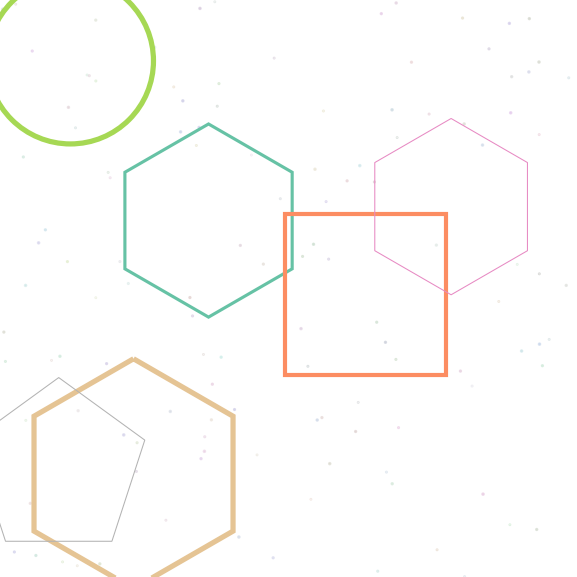[{"shape": "hexagon", "thickness": 1.5, "radius": 0.84, "center": [0.361, 0.617]}, {"shape": "square", "thickness": 2, "radius": 0.7, "center": [0.633, 0.489]}, {"shape": "hexagon", "thickness": 0.5, "radius": 0.76, "center": [0.781, 0.641]}, {"shape": "circle", "thickness": 2.5, "radius": 0.72, "center": [0.122, 0.894]}, {"shape": "hexagon", "thickness": 2.5, "radius": 0.99, "center": [0.231, 0.179]}, {"shape": "pentagon", "thickness": 0.5, "radius": 0.78, "center": [0.102, 0.189]}]